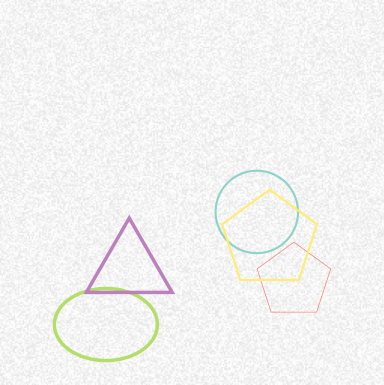[{"shape": "circle", "thickness": 1.5, "radius": 0.54, "center": [0.667, 0.45]}, {"shape": "pentagon", "thickness": 0.5, "radius": 0.5, "center": [0.763, 0.271]}, {"shape": "oval", "thickness": 2.5, "radius": 0.67, "center": [0.275, 0.157]}, {"shape": "triangle", "thickness": 2.5, "radius": 0.64, "center": [0.336, 0.305]}, {"shape": "pentagon", "thickness": 1.5, "radius": 0.65, "center": [0.7, 0.378]}]